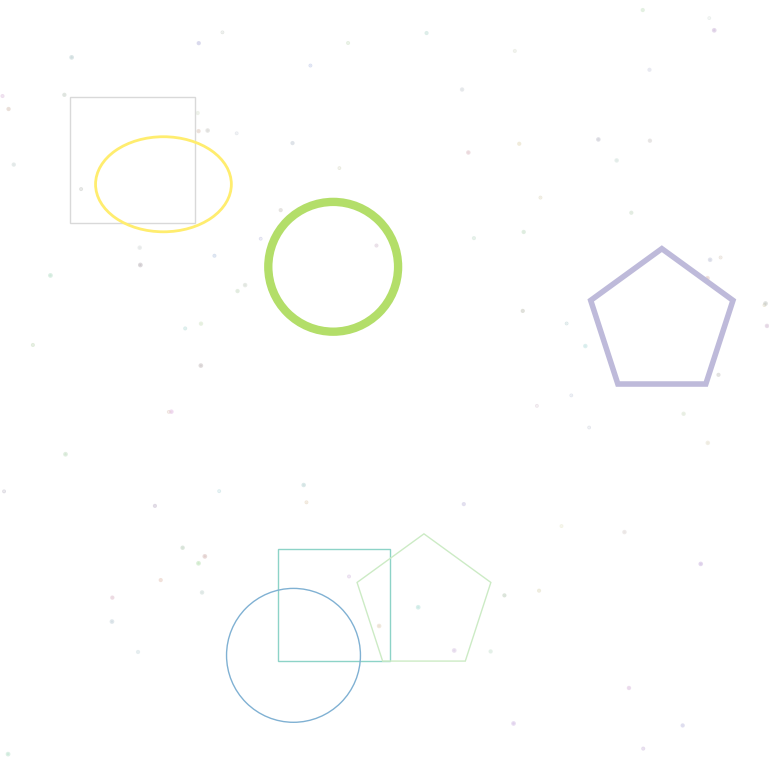[{"shape": "square", "thickness": 0.5, "radius": 0.36, "center": [0.434, 0.215]}, {"shape": "pentagon", "thickness": 2, "radius": 0.49, "center": [0.86, 0.58]}, {"shape": "circle", "thickness": 0.5, "radius": 0.43, "center": [0.381, 0.149]}, {"shape": "circle", "thickness": 3, "radius": 0.42, "center": [0.433, 0.654]}, {"shape": "square", "thickness": 0.5, "radius": 0.41, "center": [0.172, 0.792]}, {"shape": "pentagon", "thickness": 0.5, "radius": 0.46, "center": [0.551, 0.215]}, {"shape": "oval", "thickness": 1, "radius": 0.44, "center": [0.212, 0.761]}]